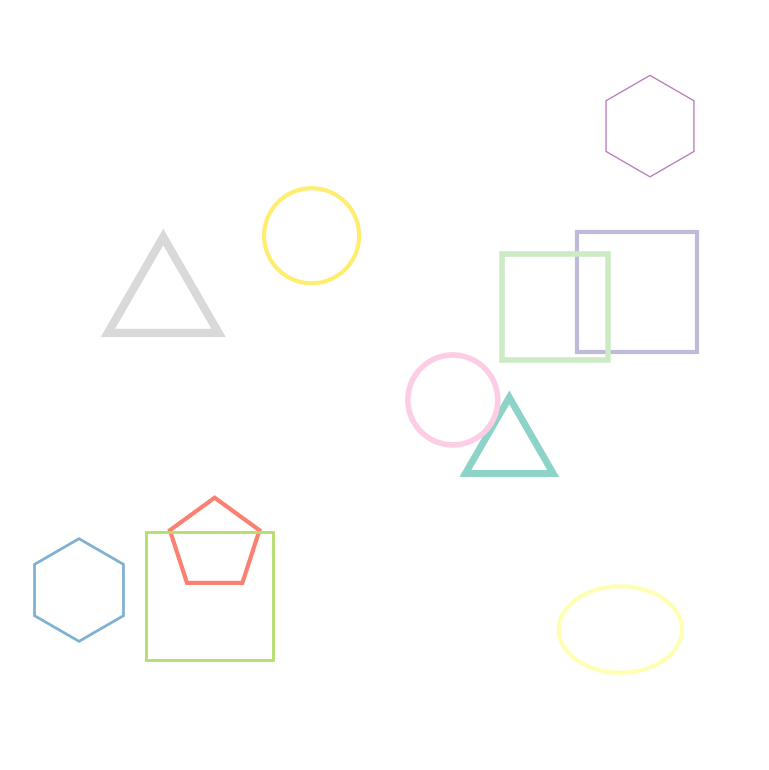[{"shape": "triangle", "thickness": 2.5, "radius": 0.33, "center": [0.661, 0.418]}, {"shape": "oval", "thickness": 1.5, "radius": 0.4, "center": [0.806, 0.182]}, {"shape": "square", "thickness": 1.5, "radius": 0.39, "center": [0.827, 0.621]}, {"shape": "pentagon", "thickness": 1.5, "radius": 0.31, "center": [0.279, 0.292]}, {"shape": "hexagon", "thickness": 1, "radius": 0.33, "center": [0.103, 0.234]}, {"shape": "square", "thickness": 1, "radius": 0.41, "center": [0.272, 0.226]}, {"shape": "circle", "thickness": 2, "radius": 0.29, "center": [0.588, 0.481]}, {"shape": "triangle", "thickness": 3, "radius": 0.42, "center": [0.212, 0.609]}, {"shape": "hexagon", "thickness": 0.5, "radius": 0.33, "center": [0.844, 0.836]}, {"shape": "square", "thickness": 2, "radius": 0.34, "center": [0.721, 0.602]}, {"shape": "circle", "thickness": 1.5, "radius": 0.31, "center": [0.405, 0.694]}]